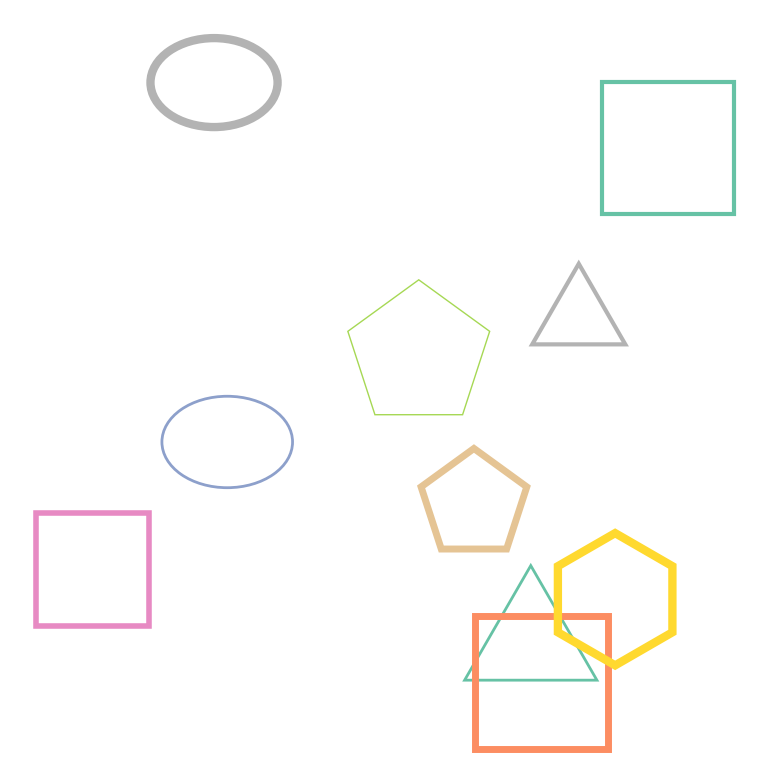[{"shape": "square", "thickness": 1.5, "radius": 0.43, "center": [0.867, 0.808]}, {"shape": "triangle", "thickness": 1, "radius": 0.5, "center": [0.689, 0.166]}, {"shape": "square", "thickness": 2.5, "radius": 0.43, "center": [0.703, 0.114]}, {"shape": "oval", "thickness": 1, "radius": 0.42, "center": [0.295, 0.426]}, {"shape": "square", "thickness": 2, "radius": 0.37, "center": [0.12, 0.26]}, {"shape": "pentagon", "thickness": 0.5, "radius": 0.48, "center": [0.544, 0.54]}, {"shape": "hexagon", "thickness": 3, "radius": 0.43, "center": [0.799, 0.222]}, {"shape": "pentagon", "thickness": 2.5, "radius": 0.36, "center": [0.616, 0.345]}, {"shape": "triangle", "thickness": 1.5, "radius": 0.35, "center": [0.752, 0.588]}, {"shape": "oval", "thickness": 3, "radius": 0.41, "center": [0.278, 0.893]}]